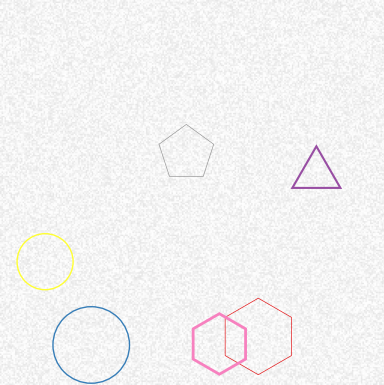[{"shape": "hexagon", "thickness": 0.5, "radius": 0.5, "center": [0.671, 0.126]}, {"shape": "circle", "thickness": 1, "radius": 0.5, "center": [0.237, 0.104]}, {"shape": "triangle", "thickness": 1.5, "radius": 0.36, "center": [0.822, 0.548]}, {"shape": "circle", "thickness": 1, "radius": 0.36, "center": [0.117, 0.32]}, {"shape": "hexagon", "thickness": 2, "radius": 0.39, "center": [0.57, 0.107]}, {"shape": "pentagon", "thickness": 0.5, "radius": 0.37, "center": [0.484, 0.602]}]